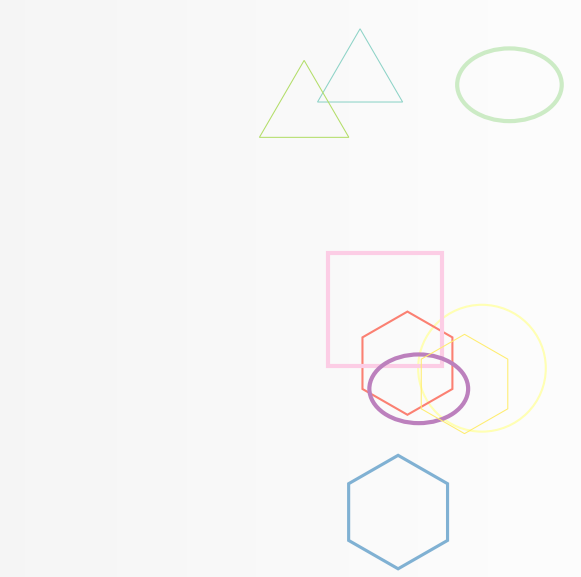[{"shape": "triangle", "thickness": 0.5, "radius": 0.42, "center": [0.619, 0.865]}, {"shape": "circle", "thickness": 1, "radius": 0.55, "center": [0.829, 0.362]}, {"shape": "hexagon", "thickness": 1, "radius": 0.45, "center": [0.701, 0.37]}, {"shape": "hexagon", "thickness": 1.5, "radius": 0.49, "center": [0.685, 0.112]}, {"shape": "triangle", "thickness": 0.5, "radius": 0.44, "center": [0.523, 0.806]}, {"shape": "square", "thickness": 2, "radius": 0.49, "center": [0.663, 0.463]}, {"shape": "oval", "thickness": 2, "radius": 0.42, "center": [0.72, 0.326]}, {"shape": "oval", "thickness": 2, "radius": 0.45, "center": [0.876, 0.852]}, {"shape": "hexagon", "thickness": 0.5, "radius": 0.43, "center": [0.799, 0.334]}]